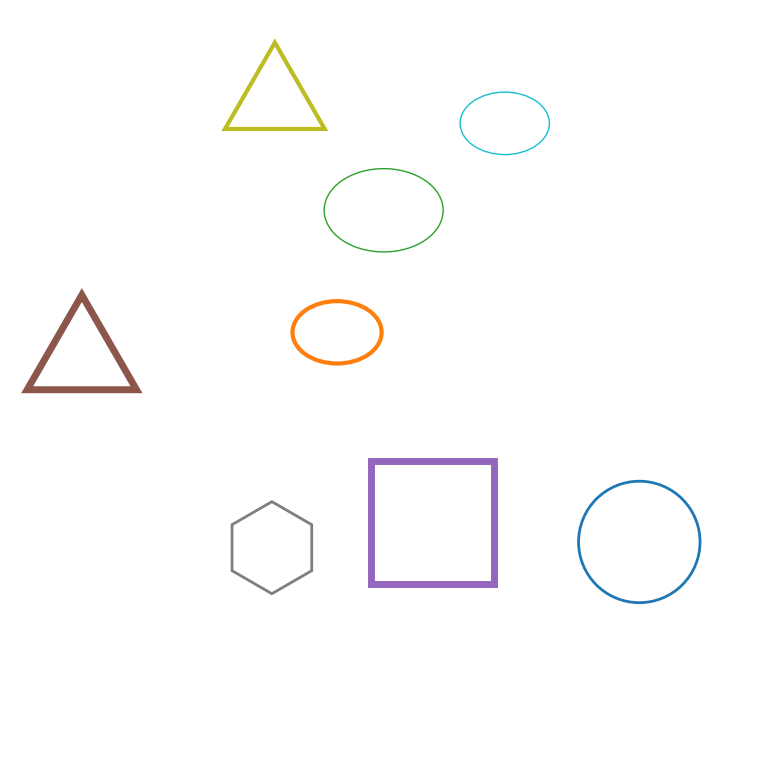[{"shape": "circle", "thickness": 1, "radius": 0.39, "center": [0.83, 0.296]}, {"shape": "oval", "thickness": 1.5, "radius": 0.29, "center": [0.438, 0.568]}, {"shape": "oval", "thickness": 0.5, "radius": 0.39, "center": [0.498, 0.727]}, {"shape": "square", "thickness": 2.5, "radius": 0.4, "center": [0.561, 0.321]}, {"shape": "triangle", "thickness": 2.5, "radius": 0.41, "center": [0.106, 0.535]}, {"shape": "hexagon", "thickness": 1, "radius": 0.3, "center": [0.353, 0.289]}, {"shape": "triangle", "thickness": 1.5, "radius": 0.37, "center": [0.357, 0.87]}, {"shape": "oval", "thickness": 0.5, "radius": 0.29, "center": [0.656, 0.84]}]